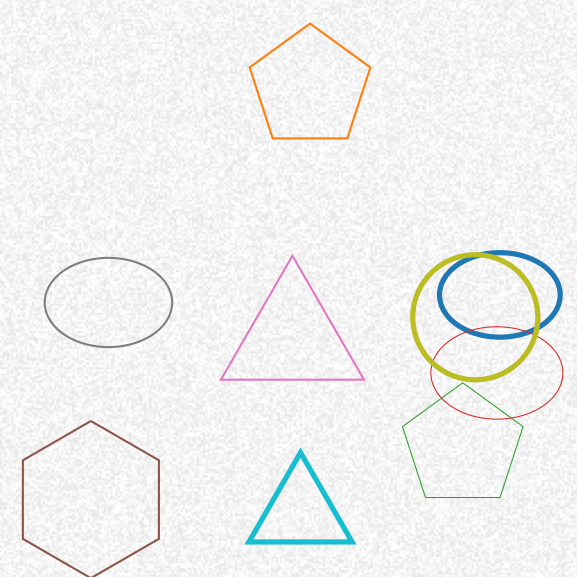[{"shape": "oval", "thickness": 2.5, "radius": 0.52, "center": [0.866, 0.488]}, {"shape": "pentagon", "thickness": 1, "radius": 0.55, "center": [0.537, 0.848]}, {"shape": "pentagon", "thickness": 0.5, "radius": 0.55, "center": [0.801, 0.226]}, {"shape": "oval", "thickness": 0.5, "radius": 0.57, "center": [0.86, 0.353]}, {"shape": "hexagon", "thickness": 1, "radius": 0.68, "center": [0.157, 0.134]}, {"shape": "triangle", "thickness": 1, "radius": 0.72, "center": [0.506, 0.413]}, {"shape": "oval", "thickness": 1, "radius": 0.55, "center": [0.188, 0.475]}, {"shape": "circle", "thickness": 2.5, "radius": 0.54, "center": [0.823, 0.45]}, {"shape": "triangle", "thickness": 2.5, "radius": 0.52, "center": [0.52, 0.112]}]